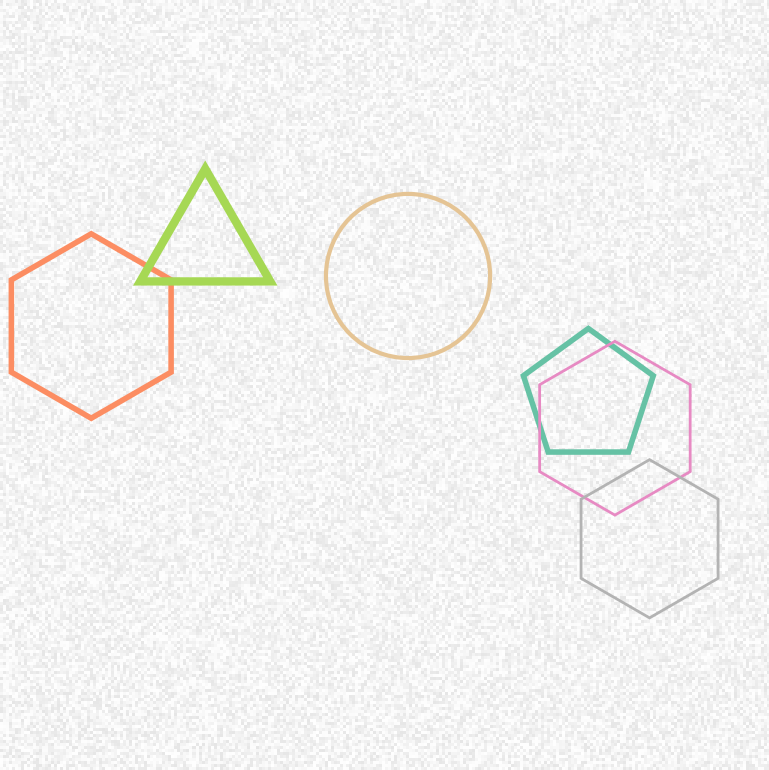[{"shape": "pentagon", "thickness": 2, "radius": 0.44, "center": [0.764, 0.485]}, {"shape": "hexagon", "thickness": 2, "radius": 0.6, "center": [0.118, 0.577]}, {"shape": "hexagon", "thickness": 1, "radius": 0.56, "center": [0.799, 0.444]}, {"shape": "triangle", "thickness": 3, "radius": 0.49, "center": [0.267, 0.683]}, {"shape": "circle", "thickness": 1.5, "radius": 0.53, "center": [0.53, 0.642]}, {"shape": "hexagon", "thickness": 1, "radius": 0.51, "center": [0.844, 0.3]}]